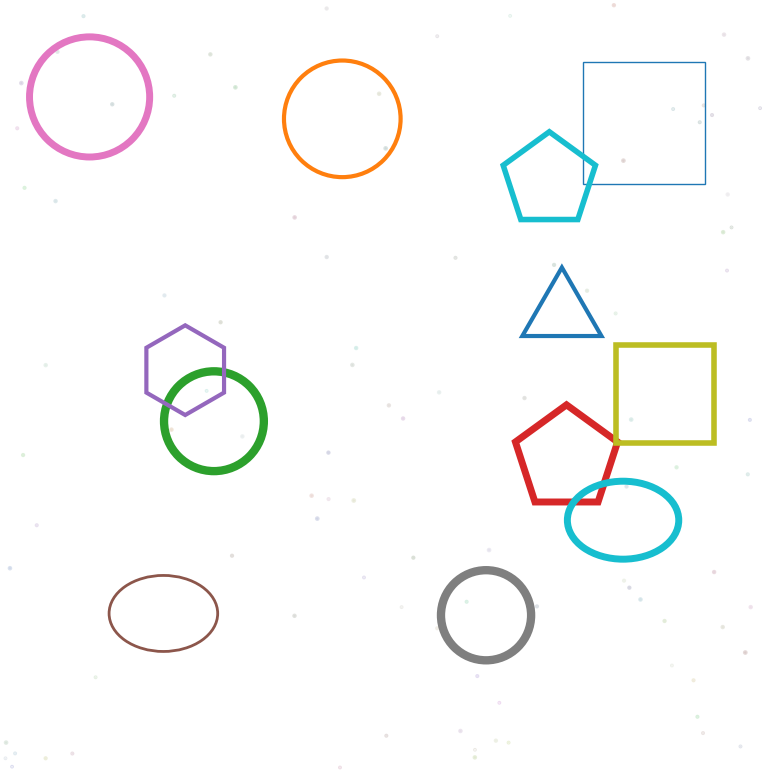[{"shape": "triangle", "thickness": 1.5, "radius": 0.3, "center": [0.73, 0.593]}, {"shape": "square", "thickness": 0.5, "radius": 0.4, "center": [0.836, 0.84]}, {"shape": "circle", "thickness": 1.5, "radius": 0.38, "center": [0.445, 0.846]}, {"shape": "circle", "thickness": 3, "radius": 0.32, "center": [0.278, 0.453]}, {"shape": "pentagon", "thickness": 2.5, "radius": 0.35, "center": [0.736, 0.404]}, {"shape": "hexagon", "thickness": 1.5, "radius": 0.29, "center": [0.241, 0.519]}, {"shape": "oval", "thickness": 1, "radius": 0.35, "center": [0.212, 0.203]}, {"shape": "circle", "thickness": 2.5, "radius": 0.39, "center": [0.116, 0.874]}, {"shape": "circle", "thickness": 3, "radius": 0.29, "center": [0.631, 0.201]}, {"shape": "square", "thickness": 2, "radius": 0.32, "center": [0.863, 0.489]}, {"shape": "oval", "thickness": 2.5, "radius": 0.36, "center": [0.809, 0.324]}, {"shape": "pentagon", "thickness": 2, "radius": 0.31, "center": [0.713, 0.766]}]